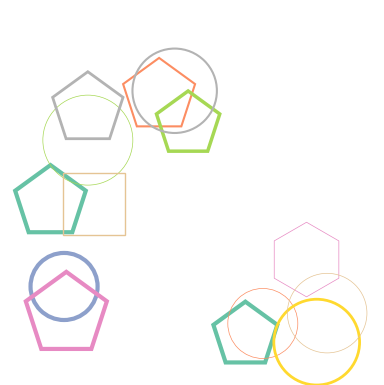[{"shape": "pentagon", "thickness": 3, "radius": 0.44, "center": [0.637, 0.129]}, {"shape": "pentagon", "thickness": 3, "radius": 0.48, "center": [0.131, 0.475]}, {"shape": "circle", "thickness": 0.5, "radius": 0.45, "center": [0.683, 0.16]}, {"shape": "pentagon", "thickness": 1.5, "radius": 0.49, "center": [0.413, 0.751]}, {"shape": "circle", "thickness": 3, "radius": 0.44, "center": [0.166, 0.256]}, {"shape": "pentagon", "thickness": 3, "radius": 0.55, "center": [0.172, 0.183]}, {"shape": "hexagon", "thickness": 0.5, "radius": 0.48, "center": [0.796, 0.326]}, {"shape": "circle", "thickness": 0.5, "radius": 0.58, "center": [0.228, 0.636]}, {"shape": "pentagon", "thickness": 2.5, "radius": 0.43, "center": [0.489, 0.677]}, {"shape": "circle", "thickness": 2, "radius": 0.56, "center": [0.823, 0.111]}, {"shape": "circle", "thickness": 0.5, "radius": 0.52, "center": [0.85, 0.187]}, {"shape": "square", "thickness": 1, "radius": 0.41, "center": [0.244, 0.47]}, {"shape": "circle", "thickness": 1.5, "radius": 0.55, "center": [0.454, 0.764]}, {"shape": "pentagon", "thickness": 2, "radius": 0.48, "center": [0.228, 0.717]}]